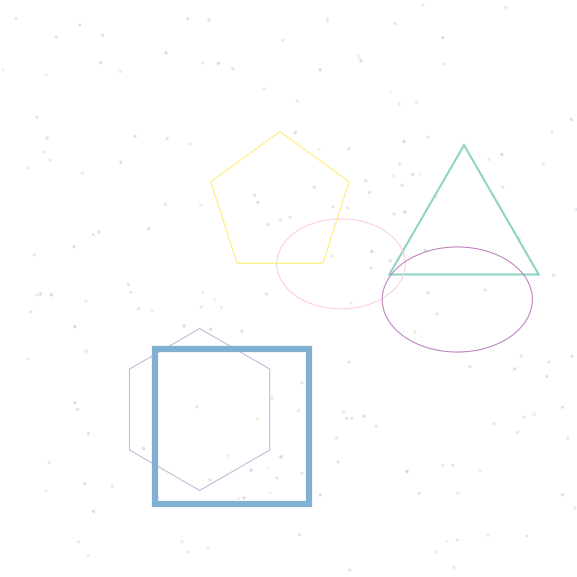[{"shape": "triangle", "thickness": 1, "radius": 0.75, "center": [0.804, 0.598]}, {"shape": "hexagon", "thickness": 0.5, "radius": 0.7, "center": [0.346, 0.29]}, {"shape": "square", "thickness": 3, "radius": 0.67, "center": [0.402, 0.261]}, {"shape": "oval", "thickness": 0.5, "radius": 0.56, "center": [0.591, 0.542]}, {"shape": "oval", "thickness": 0.5, "radius": 0.65, "center": [0.792, 0.481]}, {"shape": "pentagon", "thickness": 0.5, "radius": 0.63, "center": [0.485, 0.645]}]